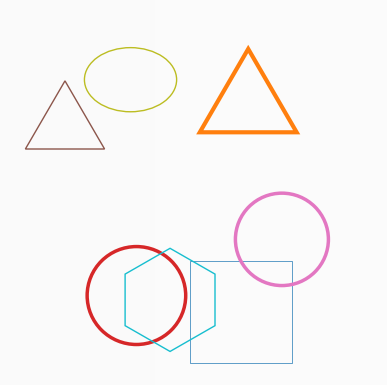[{"shape": "square", "thickness": 0.5, "radius": 0.66, "center": [0.621, 0.189]}, {"shape": "triangle", "thickness": 3, "radius": 0.72, "center": [0.641, 0.729]}, {"shape": "circle", "thickness": 2.5, "radius": 0.64, "center": [0.352, 0.232]}, {"shape": "triangle", "thickness": 1, "radius": 0.59, "center": [0.168, 0.672]}, {"shape": "circle", "thickness": 2.5, "radius": 0.6, "center": [0.728, 0.378]}, {"shape": "oval", "thickness": 1, "radius": 0.59, "center": [0.337, 0.793]}, {"shape": "hexagon", "thickness": 1, "radius": 0.67, "center": [0.439, 0.221]}]